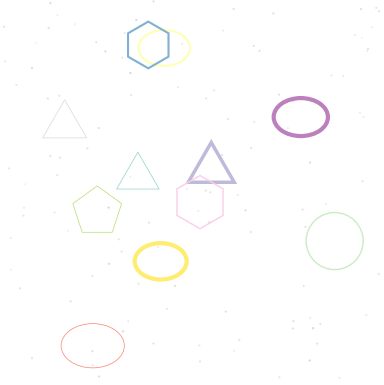[{"shape": "triangle", "thickness": 0.5, "radius": 0.32, "center": [0.358, 0.541]}, {"shape": "oval", "thickness": 1.5, "radius": 0.33, "center": [0.427, 0.875]}, {"shape": "triangle", "thickness": 2.5, "radius": 0.34, "center": [0.549, 0.561]}, {"shape": "oval", "thickness": 0.5, "radius": 0.41, "center": [0.241, 0.102]}, {"shape": "hexagon", "thickness": 1.5, "radius": 0.3, "center": [0.385, 0.883]}, {"shape": "pentagon", "thickness": 0.5, "radius": 0.33, "center": [0.253, 0.451]}, {"shape": "hexagon", "thickness": 1, "radius": 0.35, "center": [0.52, 0.475]}, {"shape": "triangle", "thickness": 0.5, "radius": 0.33, "center": [0.168, 0.675]}, {"shape": "oval", "thickness": 3, "radius": 0.35, "center": [0.781, 0.696]}, {"shape": "circle", "thickness": 1, "radius": 0.37, "center": [0.869, 0.374]}, {"shape": "oval", "thickness": 3, "radius": 0.34, "center": [0.417, 0.321]}]